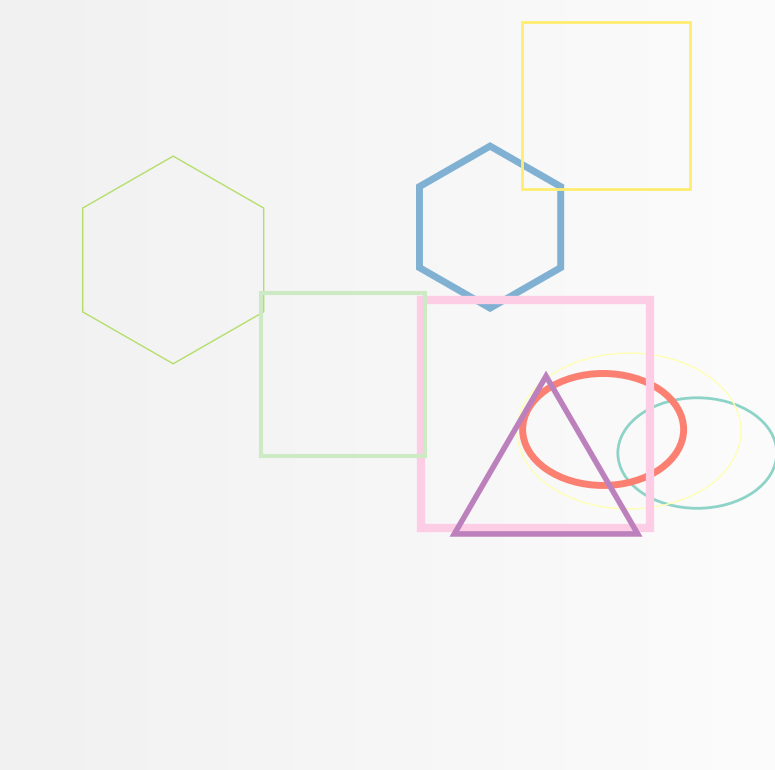[{"shape": "oval", "thickness": 1, "radius": 0.51, "center": [0.9, 0.412]}, {"shape": "oval", "thickness": 0.5, "radius": 0.72, "center": [0.812, 0.44]}, {"shape": "oval", "thickness": 2.5, "radius": 0.52, "center": [0.778, 0.442]}, {"shape": "hexagon", "thickness": 2.5, "radius": 0.53, "center": [0.632, 0.705]}, {"shape": "hexagon", "thickness": 0.5, "radius": 0.67, "center": [0.223, 0.662]}, {"shape": "square", "thickness": 3, "radius": 0.74, "center": [0.691, 0.462]}, {"shape": "triangle", "thickness": 2, "radius": 0.68, "center": [0.705, 0.375]}, {"shape": "square", "thickness": 1.5, "radius": 0.53, "center": [0.443, 0.513]}, {"shape": "square", "thickness": 1, "radius": 0.54, "center": [0.782, 0.863]}]